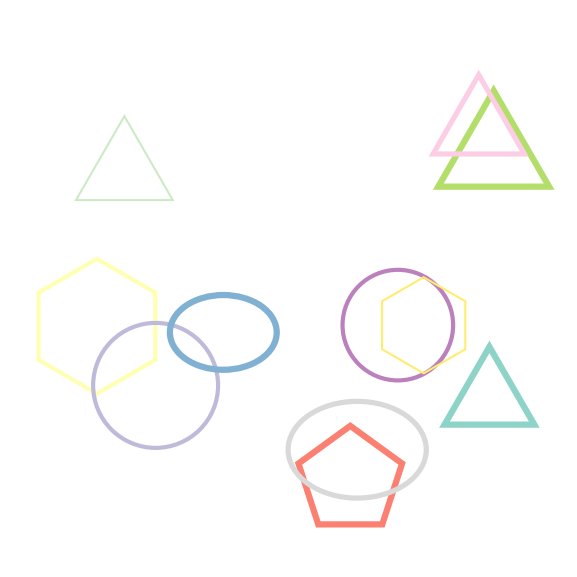[{"shape": "triangle", "thickness": 3, "radius": 0.45, "center": [0.847, 0.309]}, {"shape": "hexagon", "thickness": 2, "radius": 0.58, "center": [0.168, 0.434]}, {"shape": "circle", "thickness": 2, "radius": 0.54, "center": [0.269, 0.332]}, {"shape": "pentagon", "thickness": 3, "radius": 0.47, "center": [0.607, 0.167]}, {"shape": "oval", "thickness": 3, "radius": 0.46, "center": [0.387, 0.424]}, {"shape": "triangle", "thickness": 3, "radius": 0.55, "center": [0.855, 0.731]}, {"shape": "triangle", "thickness": 2.5, "radius": 0.46, "center": [0.829, 0.778]}, {"shape": "oval", "thickness": 2.5, "radius": 0.6, "center": [0.618, 0.22]}, {"shape": "circle", "thickness": 2, "radius": 0.48, "center": [0.689, 0.436]}, {"shape": "triangle", "thickness": 1, "radius": 0.48, "center": [0.215, 0.701]}, {"shape": "hexagon", "thickness": 1, "radius": 0.42, "center": [0.734, 0.436]}]